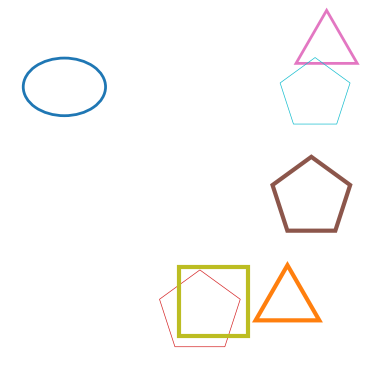[{"shape": "oval", "thickness": 2, "radius": 0.53, "center": [0.167, 0.774]}, {"shape": "triangle", "thickness": 3, "radius": 0.48, "center": [0.747, 0.216]}, {"shape": "pentagon", "thickness": 0.5, "radius": 0.55, "center": [0.519, 0.189]}, {"shape": "pentagon", "thickness": 3, "radius": 0.53, "center": [0.809, 0.487]}, {"shape": "triangle", "thickness": 2, "radius": 0.46, "center": [0.848, 0.881]}, {"shape": "square", "thickness": 3, "radius": 0.45, "center": [0.554, 0.217]}, {"shape": "pentagon", "thickness": 0.5, "radius": 0.48, "center": [0.818, 0.755]}]